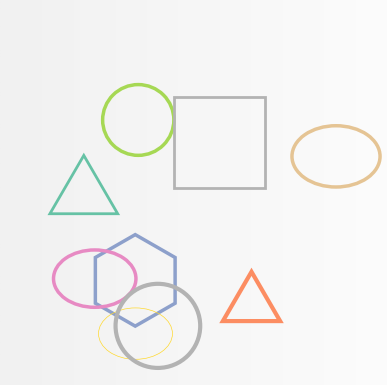[{"shape": "triangle", "thickness": 2, "radius": 0.5, "center": [0.216, 0.495]}, {"shape": "triangle", "thickness": 3, "radius": 0.43, "center": [0.649, 0.209]}, {"shape": "hexagon", "thickness": 2.5, "radius": 0.59, "center": [0.349, 0.272]}, {"shape": "oval", "thickness": 2.5, "radius": 0.53, "center": [0.244, 0.276]}, {"shape": "circle", "thickness": 2.5, "radius": 0.46, "center": [0.357, 0.688]}, {"shape": "oval", "thickness": 0.5, "radius": 0.48, "center": [0.35, 0.133]}, {"shape": "oval", "thickness": 2.5, "radius": 0.57, "center": [0.867, 0.594]}, {"shape": "circle", "thickness": 3, "radius": 0.55, "center": [0.407, 0.154]}, {"shape": "square", "thickness": 2, "radius": 0.59, "center": [0.566, 0.631]}]